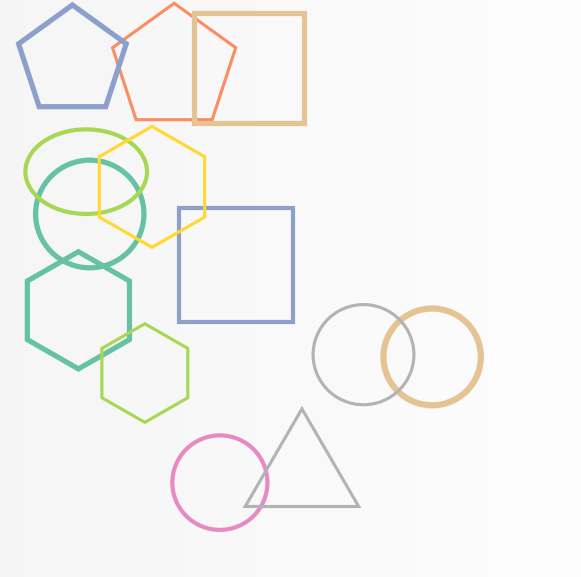[{"shape": "hexagon", "thickness": 2.5, "radius": 0.51, "center": [0.135, 0.462]}, {"shape": "circle", "thickness": 2.5, "radius": 0.47, "center": [0.154, 0.629]}, {"shape": "pentagon", "thickness": 1.5, "radius": 0.56, "center": [0.3, 0.882]}, {"shape": "square", "thickness": 2, "radius": 0.49, "center": [0.406, 0.54]}, {"shape": "pentagon", "thickness": 2.5, "radius": 0.49, "center": [0.125, 0.893]}, {"shape": "circle", "thickness": 2, "radius": 0.41, "center": [0.378, 0.163]}, {"shape": "hexagon", "thickness": 1.5, "radius": 0.43, "center": [0.249, 0.353]}, {"shape": "oval", "thickness": 2, "radius": 0.52, "center": [0.148, 0.702]}, {"shape": "hexagon", "thickness": 1.5, "radius": 0.52, "center": [0.261, 0.676]}, {"shape": "circle", "thickness": 3, "radius": 0.42, "center": [0.743, 0.381]}, {"shape": "square", "thickness": 2.5, "radius": 0.47, "center": [0.428, 0.881]}, {"shape": "triangle", "thickness": 1.5, "radius": 0.56, "center": [0.519, 0.178]}, {"shape": "circle", "thickness": 1.5, "radius": 0.43, "center": [0.625, 0.385]}]